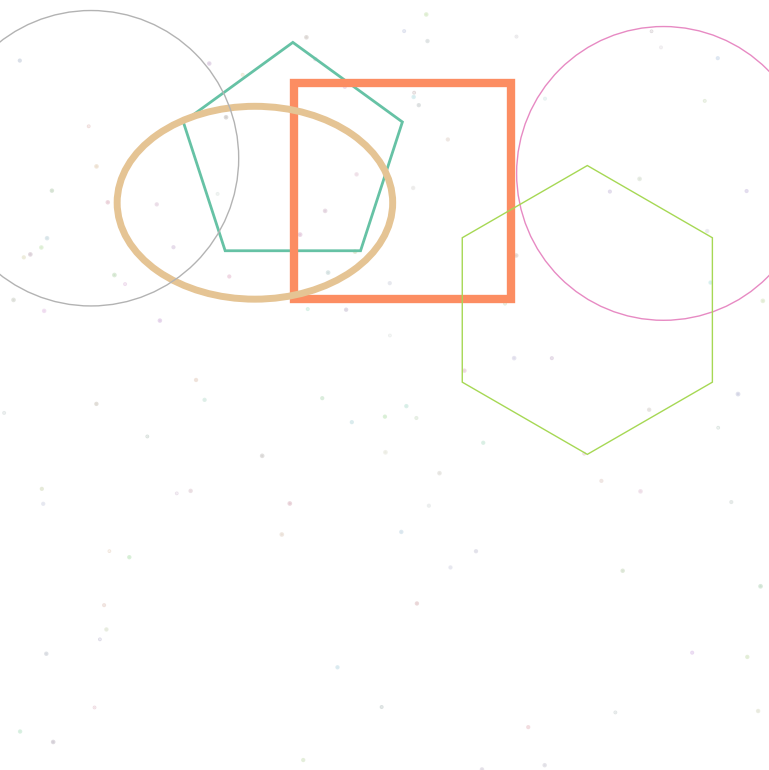[{"shape": "pentagon", "thickness": 1, "radius": 0.75, "center": [0.38, 0.795]}, {"shape": "square", "thickness": 3, "radius": 0.7, "center": [0.523, 0.752]}, {"shape": "circle", "thickness": 0.5, "radius": 0.95, "center": [0.862, 0.775]}, {"shape": "hexagon", "thickness": 0.5, "radius": 0.94, "center": [0.763, 0.597]}, {"shape": "oval", "thickness": 2.5, "radius": 0.89, "center": [0.331, 0.737]}, {"shape": "circle", "thickness": 0.5, "radius": 0.96, "center": [0.118, 0.794]}]